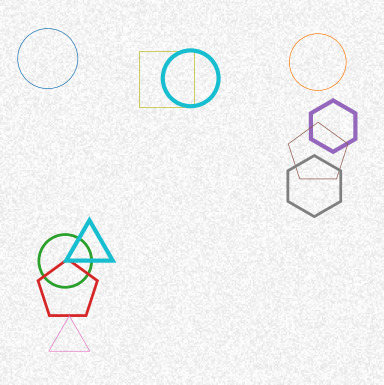[{"shape": "circle", "thickness": 0.5, "radius": 0.39, "center": [0.124, 0.848]}, {"shape": "circle", "thickness": 0.5, "radius": 0.37, "center": [0.825, 0.839]}, {"shape": "circle", "thickness": 2, "radius": 0.34, "center": [0.169, 0.322]}, {"shape": "pentagon", "thickness": 2, "radius": 0.41, "center": [0.176, 0.246]}, {"shape": "hexagon", "thickness": 3, "radius": 0.33, "center": [0.865, 0.672]}, {"shape": "pentagon", "thickness": 0.5, "radius": 0.41, "center": [0.826, 0.601]}, {"shape": "triangle", "thickness": 0.5, "radius": 0.31, "center": [0.18, 0.118]}, {"shape": "hexagon", "thickness": 2, "radius": 0.4, "center": [0.816, 0.517]}, {"shape": "square", "thickness": 0.5, "radius": 0.36, "center": [0.432, 0.794]}, {"shape": "triangle", "thickness": 3, "radius": 0.35, "center": [0.232, 0.358]}, {"shape": "circle", "thickness": 3, "radius": 0.36, "center": [0.495, 0.797]}]